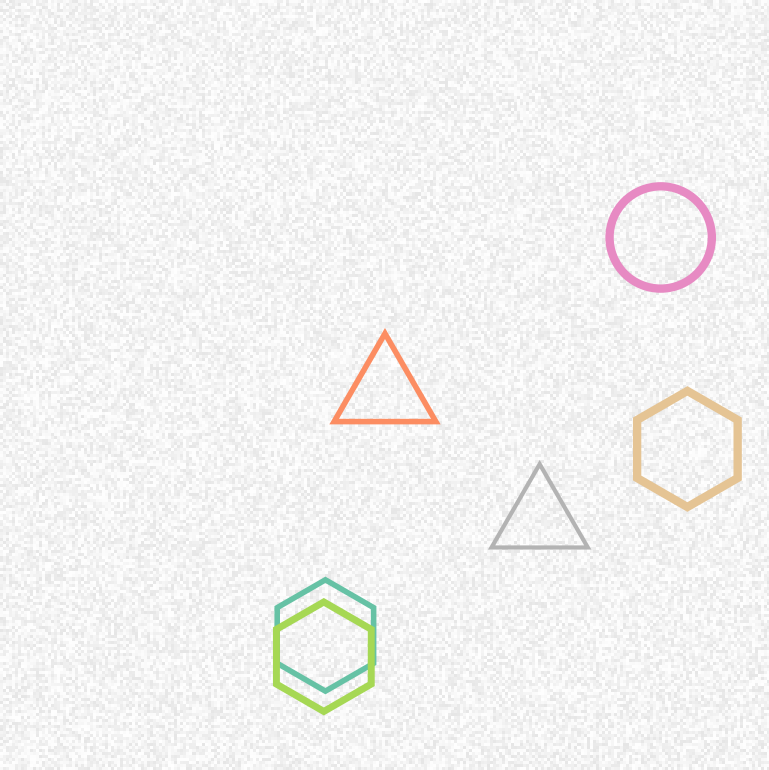[{"shape": "hexagon", "thickness": 2, "radius": 0.36, "center": [0.423, 0.175]}, {"shape": "triangle", "thickness": 2, "radius": 0.38, "center": [0.5, 0.491]}, {"shape": "circle", "thickness": 3, "radius": 0.33, "center": [0.858, 0.692]}, {"shape": "hexagon", "thickness": 2.5, "radius": 0.36, "center": [0.421, 0.147]}, {"shape": "hexagon", "thickness": 3, "radius": 0.38, "center": [0.893, 0.417]}, {"shape": "triangle", "thickness": 1.5, "radius": 0.36, "center": [0.701, 0.325]}]